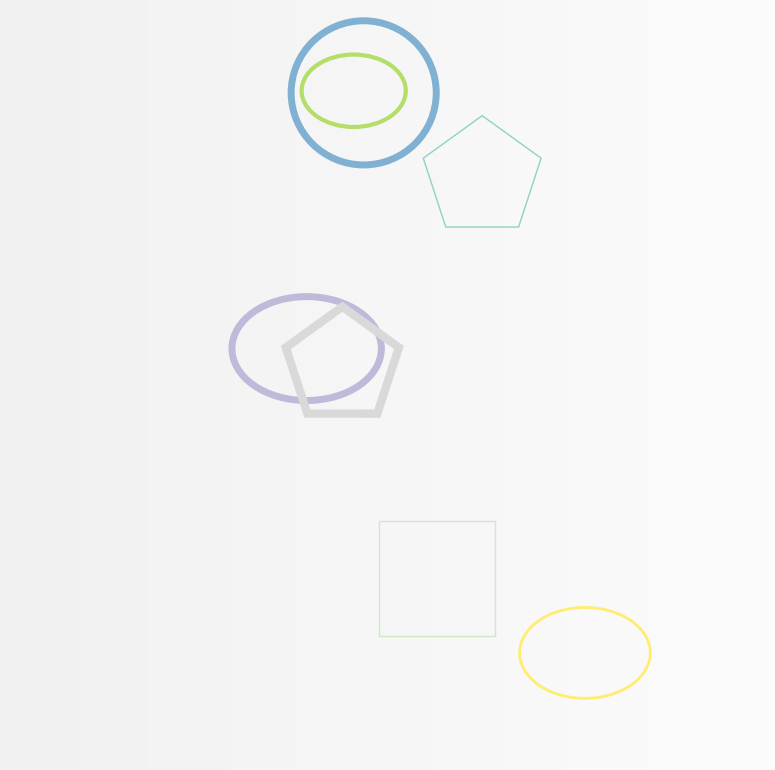[{"shape": "pentagon", "thickness": 0.5, "radius": 0.4, "center": [0.622, 0.77]}, {"shape": "oval", "thickness": 2.5, "radius": 0.48, "center": [0.396, 0.547]}, {"shape": "circle", "thickness": 2.5, "radius": 0.47, "center": [0.469, 0.879]}, {"shape": "oval", "thickness": 1.5, "radius": 0.34, "center": [0.456, 0.882]}, {"shape": "pentagon", "thickness": 3, "radius": 0.38, "center": [0.442, 0.525]}, {"shape": "square", "thickness": 0.5, "radius": 0.37, "center": [0.563, 0.248]}, {"shape": "oval", "thickness": 1, "radius": 0.42, "center": [0.755, 0.152]}]